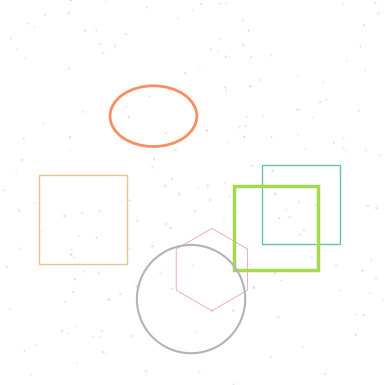[{"shape": "square", "thickness": 1, "radius": 0.51, "center": [0.782, 0.469]}, {"shape": "oval", "thickness": 2, "radius": 0.56, "center": [0.399, 0.698]}, {"shape": "hexagon", "thickness": 0.5, "radius": 0.53, "center": [0.55, 0.3]}, {"shape": "square", "thickness": 2.5, "radius": 0.54, "center": [0.717, 0.407]}, {"shape": "square", "thickness": 1, "radius": 0.58, "center": [0.215, 0.429]}, {"shape": "circle", "thickness": 1.5, "radius": 0.7, "center": [0.496, 0.223]}]